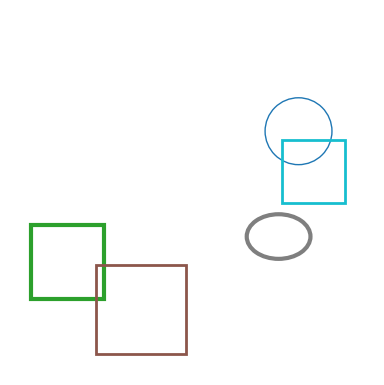[{"shape": "circle", "thickness": 1, "radius": 0.43, "center": [0.775, 0.659]}, {"shape": "square", "thickness": 3, "radius": 0.48, "center": [0.175, 0.319]}, {"shape": "square", "thickness": 2, "radius": 0.58, "center": [0.366, 0.196]}, {"shape": "oval", "thickness": 3, "radius": 0.41, "center": [0.724, 0.386]}, {"shape": "square", "thickness": 2, "radius": 0.41, "center": [0.814, 0.555]}]